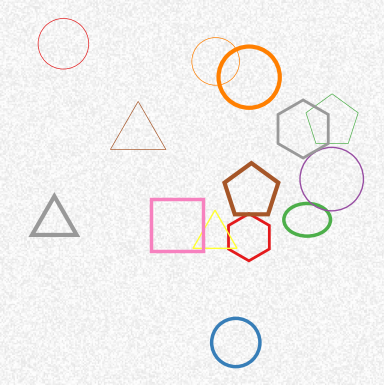[{"shape": "hexagon", "thickness": 2, "radius": 0.31, "center": [0.647, 0.384]}, {"shape": "circle", "thickness": 0.5, "radius": 0.33, "center": [0.165, 0.886]}, {"shape": "circle", "thickness": 2.5, "radius": 0.31, "center": [0.612, 0.11]}, {"shape": "oval", "thickness": 2.5, "radius": 0.3, "center": [0.798, 0.429]}, {"shape": "pentagon", "thickness": 0.5, "radius": 0.36, "center": [0.863, 0.685]}, {"shape": "circle", "thickness": 1, "radius": 0.41, "center": [0.862, 0.535]}, {"shape": "circle", "thickness": 3, "radius": 0.4, "center": [0.647, 0.8]}, {"shape": "circle", "thickness": 0.5, "radius": 0.31, "center": [0.56, 0.841]}, {"shape": "triangle", "thickness": 1, "radius": 0.33, "center": [0.558, 0.388]}, {"shape": "triangle", "thickness": 0.5, "radius": 0.42, "center": [0.359, 0.653]}, {"shape": "pentagon", "thickness": 3, "radius": 0.37, "center": [0.653, 0.503]}, {"shape": "square", "thickness": 2.5, "radius": 0.34, "center": [0.459, 0.416]}, {"shape": "hexagon", "thickness": 2, "radius": 0.38, "center": [0.787, 0.665]}, {"shape": "triangle", "thickness": 3, "radius": 0.34, "center": [0.141, 0.423]}]